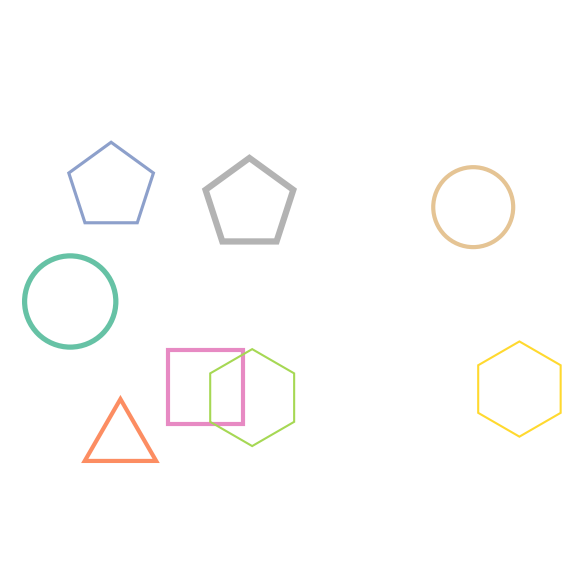[{"shape": "circle", "thickness": 2.5, "radius": 0.39, "center": [0.122, 0.477]}, {"shape": "triangle", "thickness": 2, "radius": 0.36, "center": [0.209, 0.237]}, {"shape": "pentagon", "thickness": 1.5, "radius": 0.39, "center": [0.192, 0.676]}, {"shape": "square", "thickness": 2, "radius": 0.32, "center": [0.356, 0.329]}, {"shape": "hexagon", "thickness": 1, "radius": 0.42, "center": [0.437, 0.311]}, {"shape": "hexagon", "thickness": 1, "radius": 0.41, "center": [0.899, 0.325]}, {"shape": "circle", "thickness": 2, "radius": 0.35, "center": [0.819, 0.64]}, {"shape": "pentagon", "thickness": 3, "radius": 0.4, "center": [0.432, 0.646]}]